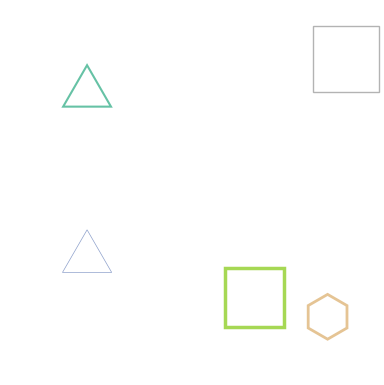[{"shape": "triangle", "thickness": 1.5, "radius": 0.36, "center": [0.226, 0.759]}, {"shape": "triangle", "thickness": 0.5, "radius": 0.37, "center": [0.226, 0.329]}, {"shape": "square", "thickness": 2.5, "radius": 0.38, "center": [0.662, 0.227]}, {"shape": "hexagon", "thickness": 2, "radius": 0.29, "center": [0.851, 0.177]}, {"shape": "square", "thickness": 1, "radius": 0.43, "center": [0.898, 0.847]}]